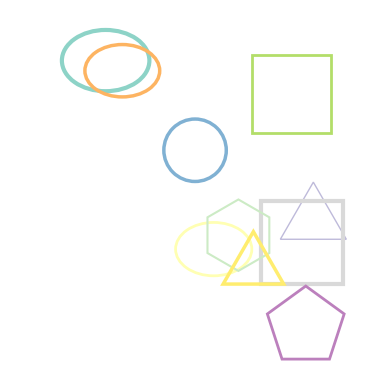[{"shape": "oval", "thickness": 3, "radius": 0.57, "center": [0.274, 0.843]}, {"shape": "oval", "thickness": 2, "radius": 0.5, "center": [0.555, 0.353]}, {"shape": "triangle", "thickness": 1, "radius": 0.49, "center": [0.814, 0.428]}, {"shape": "circle", "thickness": 2.5, "radius": 0.41, "center": [0.507, 0.61]}, {"shape": "oval", "thickness": 2.5, "radius": 0.49, "center": [0.318, 0.816]}, {"shape": "square", "thickness": 2, "radius": 0.51, "center": [0.758, 0.755]}, {"shape": "square", "thickness": 3, "radius": 0.54, "center": [0.784, 0.37]}, {"shape": "pentagon", "thickness": 2, "radius": 0.52, "center": [0.794, 0.152]}, {"shape": "hexagon", "thickness": 1.5, "radius": 0.46, "center": [0.619, 0.389]}, {"shape": "triangle", "thickness": 2.5, "radius": 0.45, "center": [0.658, 0.308]}]